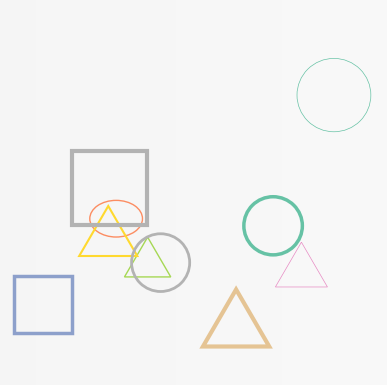[{"shape": "circle", "thickness": 2.5, "radius": 0.38, "center": [0.705, 0.414]}, {"shape": "circle", "thickness": 0.5, "radius": 0.48, "center": [0.862, 0.753]}, {"shape": "oval", "thickness": 1, "radius": 0.34, "center": [0.3, 0.432]}, {"shape": "square", "thickness": 2.5, "radius": 0.37, "center": [0.111, 0.209]}, {"shape": "triangle", "thickness": 0.5, "radius": 0.39, "center": [0.778, 0.293]}, {"shape": "triangle", "thickness": 1, "radius": 0.34, "center": [0.381, 0.315]}, {"shape": "triangle", "thickness": 1.5, "radius": 0.43, "center": [0.279, 0.378]}, {"shape": "triangle", "thickness": 3, "radius": 0.49, "center": [0.609, 0.149]}, {"shape": "square", "thickness": 3, "radius": 0.48, "center": [0.283, 0.512]}, {"shape": "circle", "thickness": 2, "radius": 0.37, "center": [0.415, 0.318]}]